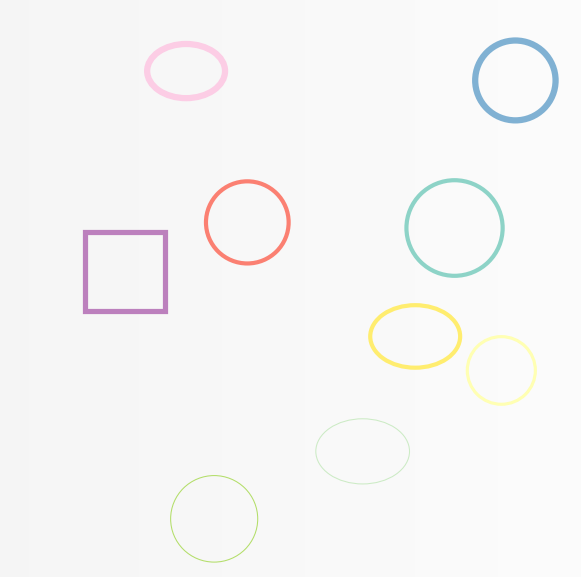[{"shape": "circle", "thickness": 2, "radius": 0.41, "center": [0.782, 0.604]}, {"shape": "circle", "thickness": 1.5, "radius": 0.29, "center": [0.863, 0.358]}, {"shape": "circle", "thickness": 2, "radius": 0.36, "center": [0.425, 0.614]}, {"shape": "circle", "thickness": 3, "radius": 0.35, "center": [0.887, 0.86]}, {"shape": "circle", "thickness": 0.5, "radius": 0.37, "center": [0.368, 0.101]}, {"shape": "oval", "thickness": 3, "radius": 0.33, "center": [0.32, 0.876]}, {"shape": "square", "thickness": 2.5, "radius": 0.34, "center": [0.215, 0.529]}, {"shape": "oval", "thickness": 0.5, "radius": 0.4, "center": [0.624, 0.218]}, {"shape": "oval", "thickness": 2, "radius": 0.39, "center": [0.714, 0.417]}]